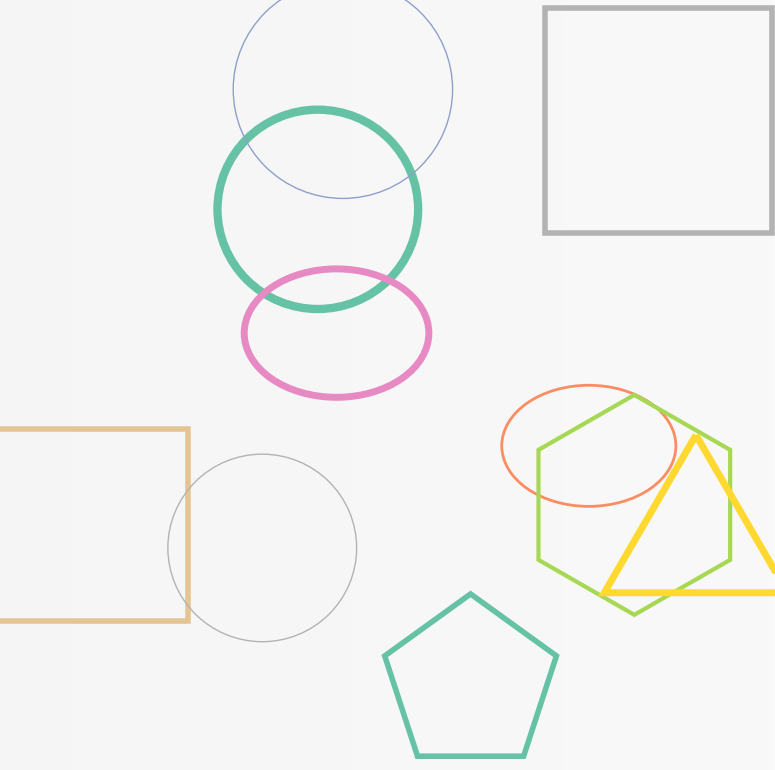[{"shape": "pentagon", "thickness": 2, "radius": 0.58, "center": [0.607, 0.112]}, {"shape": "circle", "thickness": 3, "radius": 0.65, "center": [0.41, 0.728]}, {"shape": "oval", "thickness": 1, "radius": 0.56, "center": [0.76, 0.421]}, {"shape": "circle", "thickness": 0.5, "radius": 0.71, "center": [0.442, 0.884]}, {"shape": "oval", "thickness": 2.5, "radius": 0.6, "center": [0.434, 0.567]}, {"shape": "hexagon", "thickness": 1.5, "radius": 0.71, "center": [0.818, 0.344]}, {"shape": "triangle", "thickness": 2.5, "radius": 0.68, "center": [0.898, 0.298]}, {"shape": "square", "thickness": 2, "radius": 0.63, "center": [0.118, 0.318]}, {"shape": "circle", "thickness": 0.5, "radius": 0.61, "center": [0.338, 0.288]}, {"shape": "square", "thickness": 2, "radius": 0.73, "center": [0.849, 0.844]}]